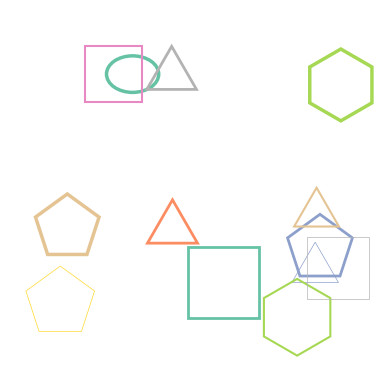[{"shape": "square", "thickness": 2, "radius": 0.46, "center": [0.58, 0.266]}, {"shape": "oval", "thickness": 2.5, "radius": 0.34, "center": [0.344, 0.807]}, {"shape": "triangle", "thickness": 2, "radius": 0.38, "center": [0.448, 0.406]}, {"shape": "triangle", "thickness": 0.5, "radius": 0.35, "center": [0.819, 0.301]}, {"shape": "pentagon", "thickness": 2, "radius": 0.44, "center": [0.831, 0.355]}, {"shape": "square", "thickness": 1.5, "radius": 0.37, "center": [0.295, 0.808]}, {"shape": "hexagon", "thickness": 1.5, "radius": 0.5, "center": [0.772, 0.176]}, {"shape": "hexagon", "thickness": 2.5, "radius": 0.47, "center": [0.885, 0.779]}, {"shape": "pentagon", "thickness": 0.5, "radius": 0.47, "center": [0.156, 0.215]}, {"shape": "triangle", "thickness": 1.5, "radius": 0.34, "center": [0.822, 0.445]}, {"shape": "pentagon", "thickness": 2.5, "radius": 0.43, "center": [0.175, 0.409]}, {"shape": "triangle", "thickness": 2, "radius": 0.37, "center": [0.446, 0.805]}, {"shape": "square", "thickness": 0.5, "radius": 0.4, "center": [0.877, 0.303]}]